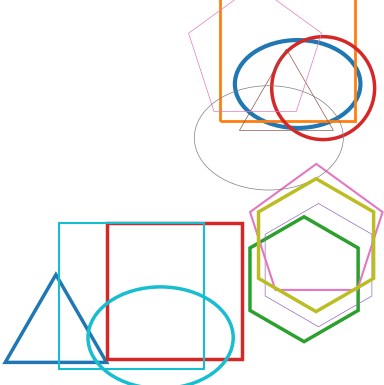[{"shape": "triangle", "thickness": 2.5, "radius": 0.76, "center": [0.145, 0.135]}, {"shape": "oval", "thickness": 3, "radius": 0.82, "center": [0.773, 0.782]}, {"shape": "square", "thickness": 2, "radius": 0.88, "center": [0.747, 0.862]}, {"shape": "hexagon", "thickness": 2.5, "radius": 0.81, "center": [0.79, 0.275]}, {"shape": "square", "thickness": 2.5, "radius": 0.88, "center": [0.453, 0.245]}, {"shape": "circle", "thickness": 2.5, "radius": 0.67, "center": [0.839, 0.771]}, {"shape": "hexagon", "thickness": 0.5, "radius": 0.8, "center": [0.827, 0.311]}, {"shape": "triangle", "thickness": 0.5, "radius": 0.7, "center": [0.744, 0.732]}, {"shape": "pentagon", "thickness": 1.5, "radius": 0.9, "center": [0.822, 0.393]}, {"shape": "pentagon", "thickness": 0.5, "radius": 0.91, "center": [0.663, 0.857]}, {"shape": "oval", "thickness": 0.5, "radius": 0.97, "center": [0.698, 0.642]}, {"shape": "hexagon", "thickness": 2.5, "radius": 0.86, "center": [0.821, 0.363]}, {"shape": "square", "thickness": 1.5, "radius": 0.94, "center": [0.341, 0.231]}, {"shape": "oval", "thickness": 2.5, "radius": 0.94, "center": [0.417, 0.123]}]